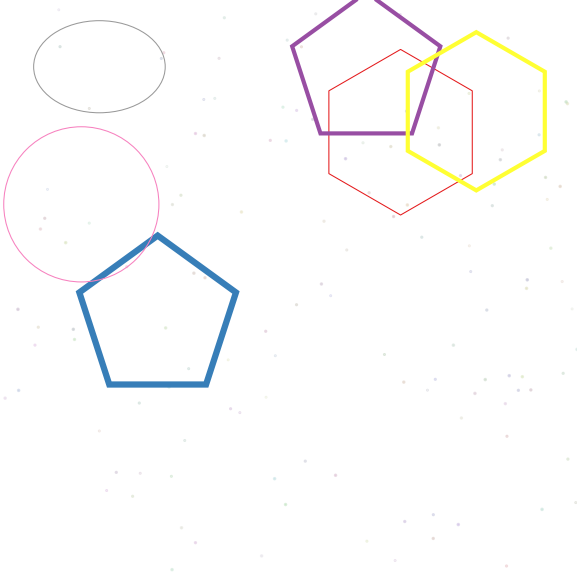[{"shape": "hexagon", "thickness": 0.5, "radius": 0.72, "center": [0.694, 0.77]}, {"shape": "pentagon", "thickness": 3, "radius": 0.71, "center": [0.273, 0.449]}, {"shape": "pentagon", "thickness": 2, "radius": 0.67, "center": [0.634, 0.877]}, {"shape": "hexagon", "thickness": 2, "radius": 0.68, "center": [0.825, 0.806]}, {"shape": "circle", "thickness": 0.5, "radius": 0.67, "center": [0.141, 0.645]}, {"shape": "oval", "thickness": 0.5, "radius": 0.57, "center": [0.172, 0.884]}]